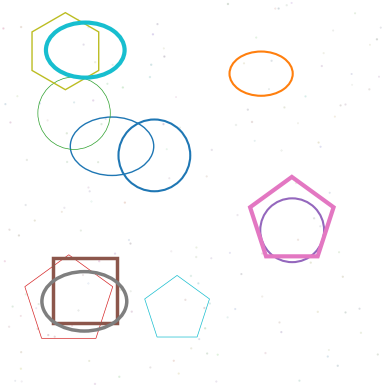[{"shape": "oval", "thickness": 1, "radius": 0.54, "center": [0.291, 0.62]}, {"shape": "circle", "thickness": 1.5, "radius": 0.47, "center": [0.401, 0.596]}, {"shape": "oval", "thickness": 1.5, "radius": 0.41, "center": [0.678, 0.809]}, {"shape": "circle", "thickness": 0.5, "radius": 0.47, "center": [0.192, 0.706]}, {"shape": "pentagon", "thickness": 0.5, "radius": 0.6, "center": [0.179, 0.218]}, {"shape": "circle", "thickness": 1.5, "radius": 0.41, "center": [0.759, 0.402]}, {"shape": "square", "thickness": 2.5, "radius": 0.42, "center": [0.22, 0.246]}, {"shape": "pentagon", "thickness": 3, "radius": 0.57, "center": [0.758, 0.426]}, {"shape": "oval", "thickness": 2.5, "radius": 0.55, "center": [0.219, 0.217]}, {"shape": "hexagon", "thickness": 1, "radius": 0.5, "center": [0.17, 0.867]}, {"shape": "pentagon", "thickness": 0.5, "radius": 0.44, "center": [0.46, 0.196]}, {"shape": "oval", "thickness": 3, "radius": 0.51, "center": [0.221, 0.87]}]